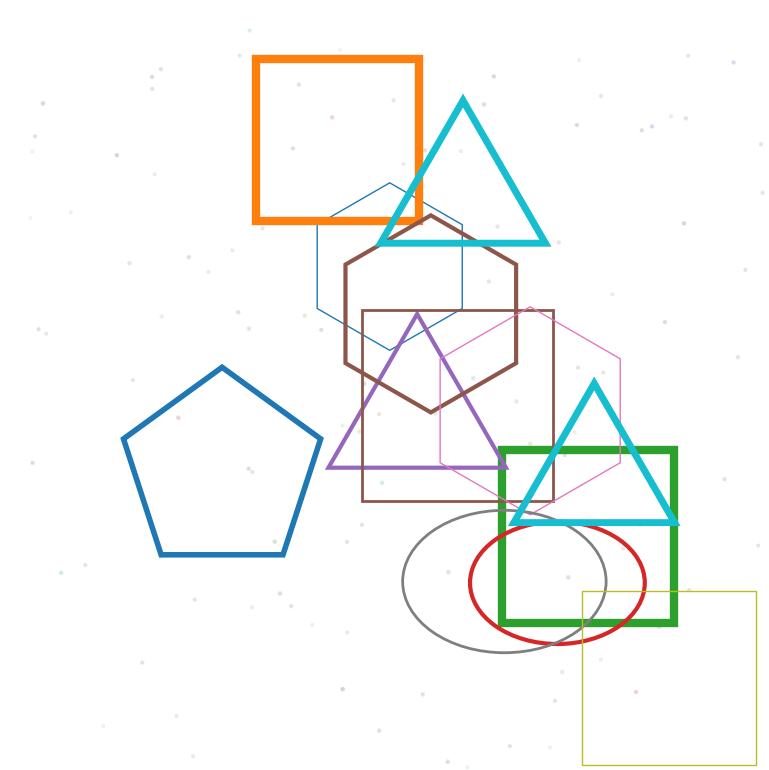[{"shape": "hexagon", "thickness": 0.5, "radius": 0.54, "center": [0.506, 0.654]}, {"shape": "pentagon", "thickness": 2, "radius": 0.67, "center": [0.288, 0.388]}, {"shape": "square", "thickness": 3, "radius": 0.53, "center": [0.438, 0.818]}, {"shape": "square", "thickness": 3, "radius": 0.56, "center": [0.764, 0.303]}, {"shape": "oval", "thickness": 1.5, "radius": 0.57, "center": [0.724, 0.243]}, {"shape": "triangle", "thickness": 1.5, "radius": 0.67, "center": [0.542, 0.459]}, {"shape": "square", "thickness": 1, "radius": 0.62, "center": [0.594, 0.473]}, {"shape": "hexagon", "thickness": 1.5, "radius": 0.64, "center": [0.559, 0.592]}, {"shape": "hexagon", "thickness": 0.5, "radius": 0.68, "center": [0.689, 0.467]}, {"shape": "oval", "thickness": 1, "radius": 0.66, "center": [0.655, 0.245]}, {"shape": "square", "thickness": 0.5, "radius": 0.57, "center": [0.869, 0.119]}, {"shape": "triangle", "thickness": 2.5, "radius": 0.62, "center": [0.601, 0.746]}, {"shape": "triangle", "thickness": 2.5, "radius": 0.6, "center": [0.772, 0.382]}]